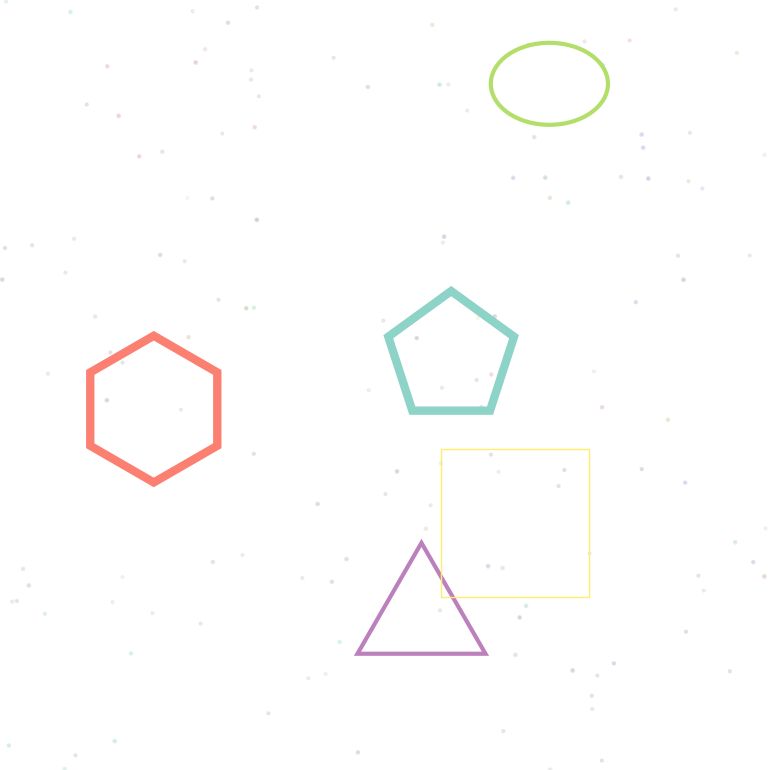[{"shape": "pentagon", "thickness": 3, "radius": 0.43, "center": [0.586, 0.536]}, {"shape": "hexagon", "thickness": 3, "radius": 0.48, "center": [0.2, 0.469]}, {"shape": "oval", "thickness": 1.5, "radius": 0.38, "center": [0.714, 0.891]}, {"shape": "triangle", "thickness": 1.5, "radius": 0.48, "center": [0.547, 0.199]}, {"shape": "square", "thickness": 0.5, "radius": 0.48, "center": [0.668, 0.32]}]